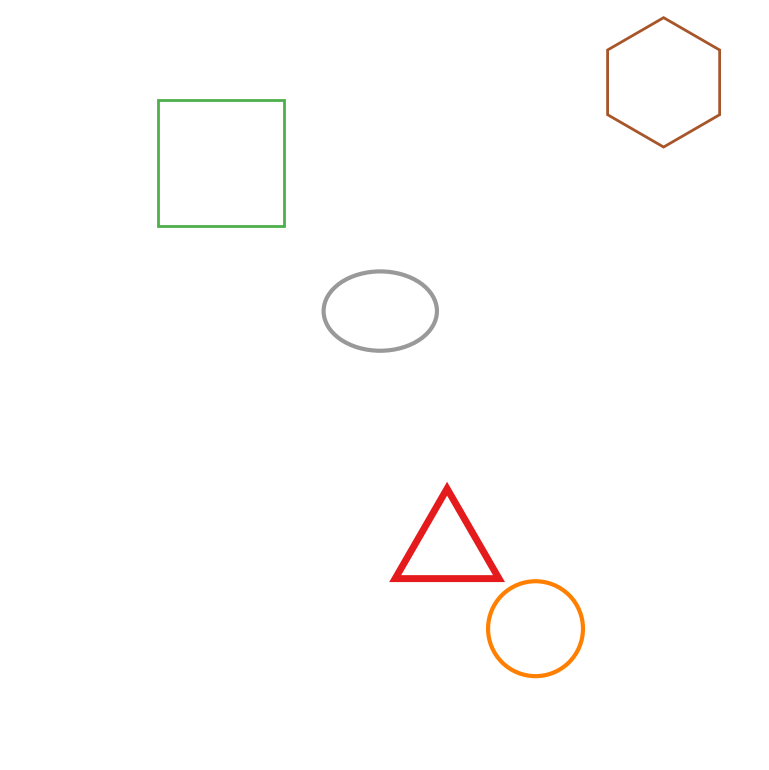[{"shape": "triangle", "thickness": 2.5, "radius": 0.39, "center": [0.581, 0.287]}, {"shape": "square", "thickness": 1, "radius": 0.41, "center": [0.287, 0.788]}, {"shape": "circle", "thickness": 1.5, "radius": 0.31, "center": [0.695, 0.184]}, {"shape": "hexagon", "thickness": 1, "radius": 0.42, "center": [0.862, 0.893]}, {"shape": "oval", "thickness": 1.5, "radius": 0.37, "center": [0.494, 0.596]}]